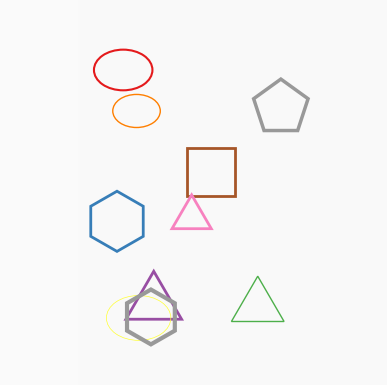[{"shape": "oval", "thickness": 1.5, "radius": 0.38, "center": [0.318, 0.818]}, {"shape": "hexagon", "thickness": 2, "radius": 0.39, "center": [0.302, 0.425]}, {"shape": "triangle", "thickness": 1, "radius": 0.39, "center": [0.665, 0.204]}, {"shape": "triangle", "thickness": 2, "radius": 0.42, "center": [0.397, 0.212]}, {"shape": "oval", "thickness": 1, "radius": 0.31, "center": [0.352, 0.712]}, {"shape": "oval", "thickness": 0.5, "radius": 0.42, "center": [0.358, 0.174]}, {"shape": "square", "thickness": 2, "radius": 0.31, "center": [0.544, 0.553]}, {"shape": "triangle", "thickness": 2, "radius": 0.29, "center": [0.495, 0.435]}, {"shape": "hexagon", "thickness": 3, "radius": 0.36, "center": [0.389, 0.177]}, {"shape": "pentagon", "thickness": 2.5, "radius": 0.37, "center": [0.725, 0.721]}]